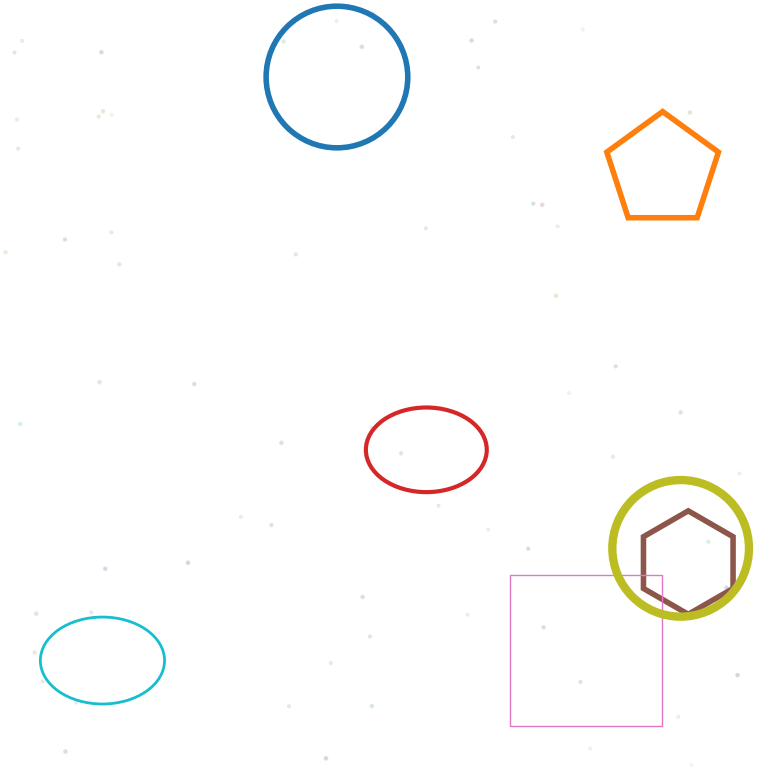[{"shape": "circle", "thickness": 2, "radius": 0.46, "center": [0.438, 0.9]}, {"shape": "pentagon", "thickness": 2, "radius": 0.38, "center": [0.861, 0.779]}, {"shape": "oval", "thickness": 1.5, "radius": 0.39, "center": [0.554, 0.416]}, {"shape": "hexagon", "thickness": 2, "radius": 0.34, "center": [0.894, 0.269]}, {"shape": "square", "thickness": 0.5, "radius": 0.49, "center": [0.761, 0.155]}, {"shape": "circle", "thickness": 3, "radius": 0.44, "center": [0.884, 0.288]}, {"shape": "oval", "thickness": 1, "radius": 0.4, "center": [0.133, 0.142]}]